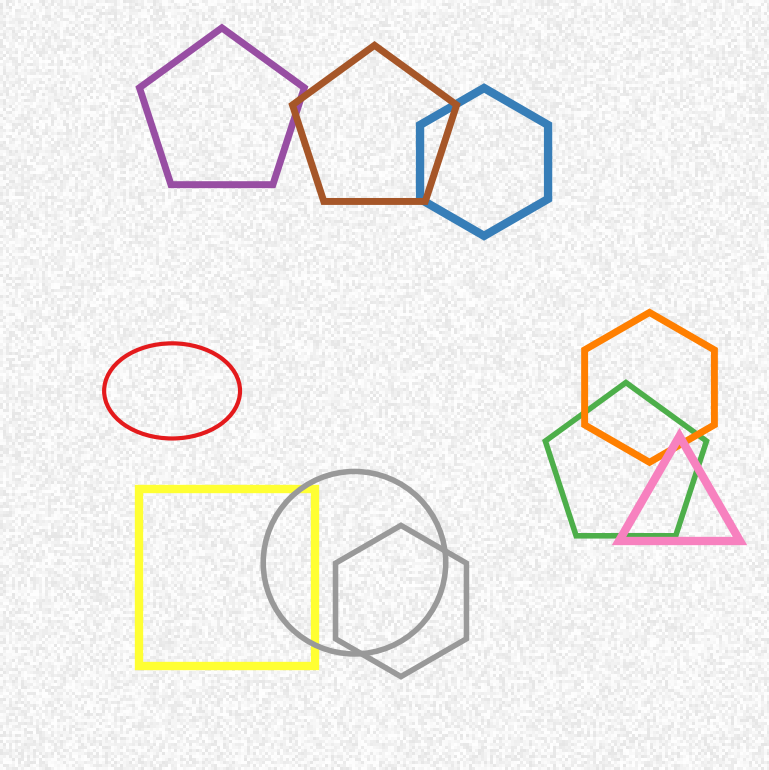[{"shape": "oval", "thickness": 1.5, "radius": 0.44, "center": [0.223, 0.492]}, {"shape": "hexagon", "thickness": 3, "radius": 0.48, "center": [0.629, 0.79]}, {"shape": "pentagon", "thickness": 2, "radius": 0.55, "center": [0.813, 0.393]}, {"shape": "pentagon", "thickness": 2.5, "radius": 0.56, "center": [0.288, 0.851]}, {"shape": "hexagon", "thickness": 2.5, "radius": 0.49, "center": [0.844, 0.497]}, {"shape": "square", "thickness": 3, "radius": 0.57, "center": [0.294, 0.25]}, {"shape": "pentagon", "thickness": 2.5, "radius": 0.56, "center": [0.486, 0.829]}, {"shape": "triangle", "thickness": 3, "radius": 0.45, "center": [0.882, 0.343]}, {"shape": "circle", "thickness": 2, "radius": 0.59, "center": [0.46, 0.269]}, {"shape": "hexagon", "thickness": 2, "radius": 0.49, "center": [0.521, 0.219]}]